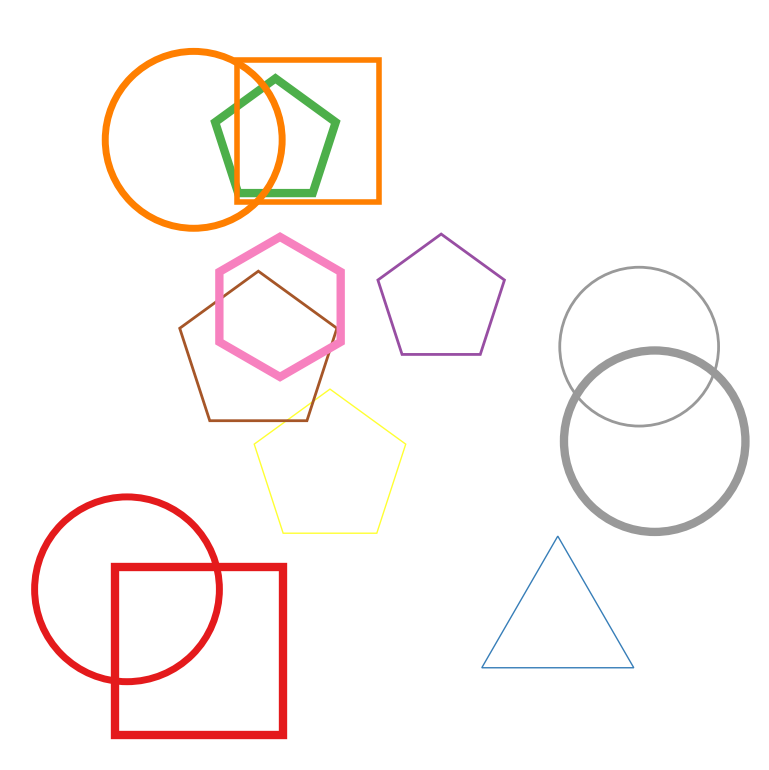[{"shape": "square", "thickness": 3, "radius": 0.54, "center": [0.258, 0.155]}, {"shape": "circle", "thickness": 2.5, "radius": 0.6, "center": [0.165, 0.235]}, {"shape": "triangle", "thickness": 0.5, "radius": 0.57, "center": [0.724, 0.19]}, {"shape": "pentagon", "thickness": 3, "radius": 0.41, "center": [0.358, 0.816]}, {"shape": "pentagon", "thickness": 1, "radius": 0.43, "center": [0.573, 0.61]}, {"shape": "square", "thickness": 2, "radius": 0.46, "center": [0.4, 0.83]}, {"shape": "circle", "thickness": 2.5, "radius": 0.57, "center": [0.252, 0.818]}, {"shape": "pentagon", "thickness": 0.5, "radius": 0.52, "center": [0.429, 0.391]}, {"shape": "pentagon", "thickness": 1, "radius": 0.54, "center": [0.336, 0.54]}, {"shape": "hexagon", "thickness": 3, "radius": 0.45, "center": [0.364, 0.601]}, {"shape": "circle", "thickness": 3, "radius": 0.59, "center": [0.85, 0.427]}, {"shape": "circle", "thickness": 1, "radius": 0.52, "center": [0.83, 0.55]}]